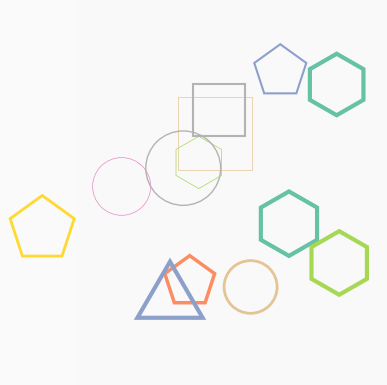[{"shape": "hexagon", "thickness": 3, "radius": 0.42, "center": [0.746, 0.419]}, {"shape": "hexagon", "thickness": 3, "radius": 0.4, "center": [0.869, 0.78]}, {"shape": "pentagon", "thickness": 2.5, "radius": 0.34, "center": [0.49, 0.268]}, {"shape": "triangle", "thickness": 3, "radius": 0.49, "center": [0.439, 0.223]}, {"shape": "pentagon", "thickness": 1.5, "radius": 0.35, "center": [0.723, 0.815]}, {"shape": "circle", "thickness": 0.5, "radius": 0.37, "center": [0.314, 0.516]}, {"shape": "hexagon", "thickness": 0.5, "radius": 0.34, "center": [0.513, 0.578]}, {"shape": "hexagon", "thickness": 3, "radius": 0.41, "center": [0.875, 0.317]}, {"shape": "pentagon", "thickness": 2, "radius": 0.43, "center": [0.109, 0.405]}, {"shape": "square", "thickness": 0.5, "radius": 0.48, "center": [0.554, 0.653]}, {"shape": "circle", "thickness": 2, "radius": 0.34, "center": [0.647, 0.255]}, {"shape": "square", "thickness": 1.5, "radius": 0.33, "center": [0.564, 0.714]}, {"shape": "circle", "thickness": 1, "radius": 0.48, "center": [0.473, 0.563]}]